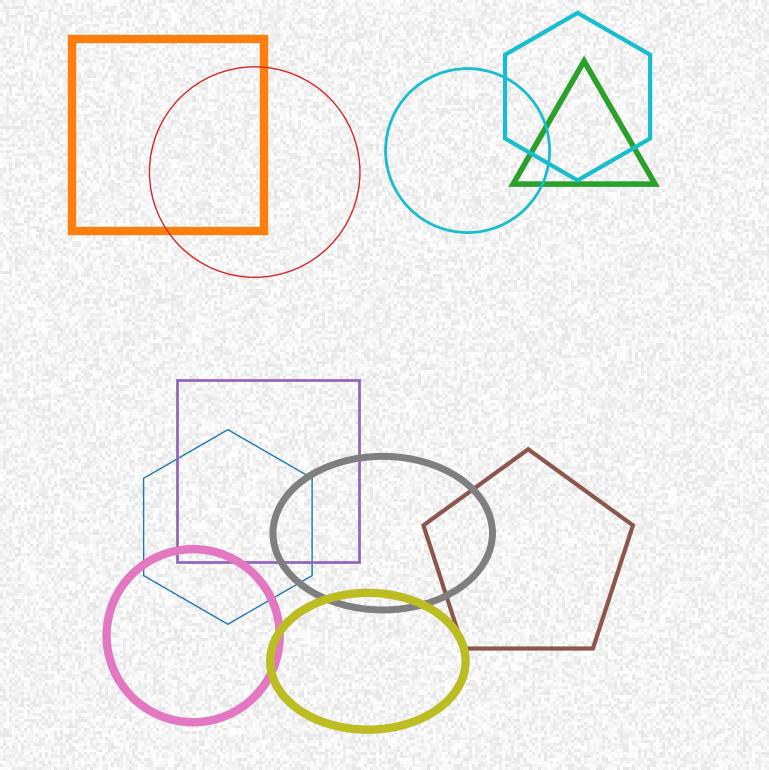[{"shape": "hexagon", "thickness": 0.5, "radius": 0.63, "center": [0.296, 0.316]}, {"shape": "square", "thickness": 3, "radius": 0.62, "center": [0.218, 0.824]}, {"shape": "triangle", "thickness": 2, "radius": 0.53, "center": [0.759, 0.814]}, {"shape": "circle", "thickness": 0.5, "radius": 0.68, "center": [0.331, 0.777]}, {"shape": "square", "thickness": 1, "radius": 0.59, "center": [0.348, 0.389]}, {"shape": "pentagon", "thickness": 1.5, "radius": 0.72, "center": [0.686, 0.274]}, {"shape": "circle", "thickness": 3, "radius": 0.56, "center": [0.251, 0.174]}, {"shape": "oval", "thickness": 2.5, "radius": 0.71, "center": [0.497, 0.308]}, {"shape": "oval", "thickness": 3, "radius": 0.63, "center": [0.478, 0.141]}, {"shape": "hexagon", "thickness": 1.5, "radius": 0.54, "center": [0.75, 0.875]}, {"shape": "circle", "thickness": 1, "radius": 0.53, "center": [0.607, 0.804]}]